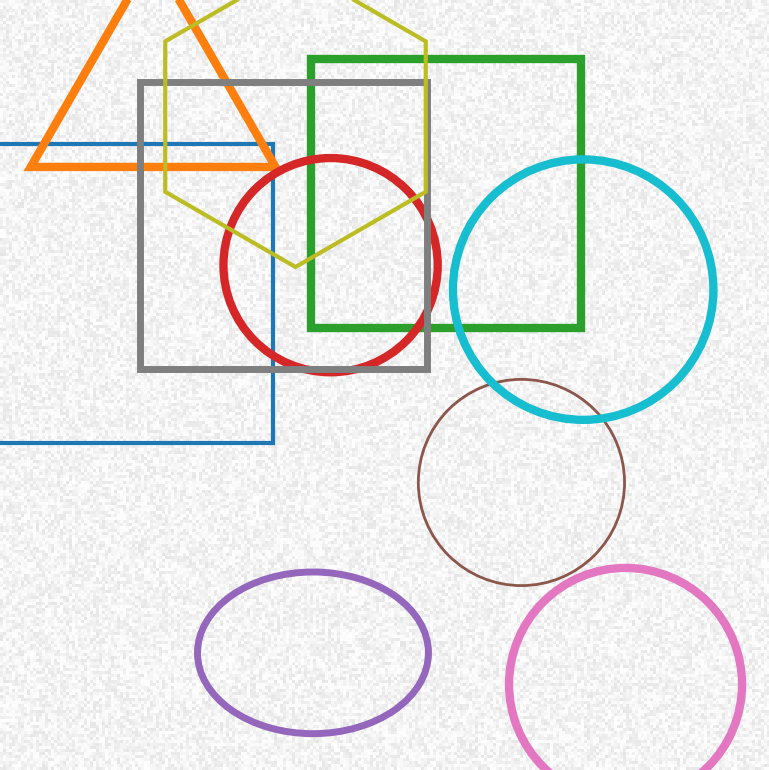[{"shape": "square", "thickness": 1.5, "radius": 0.97, "center": [0.161, 0.619]}, {"shape": "triangle", "thickness": 3, "radius": 0.92, "center": [0.199, 0.875]}, {"shape": "square", "thickness": 3, "radius": 0.87, "center": [0.579, 0.749]}, {"shape": "circle", "thickness": 3, "radius": 0.7, "center": [0.429, 0.656]}, {"shape": "oval", "thickness": 2.5, "radius": 0.75, "center": [0.406, 0.152]}, {"shape": "circle", "thickness": 1, "radius": 0.67, "center": [0.677, 0.373]}, {"shape": "circle", "thickness": 3, "radius": 0.76, "center": [0.812, 0.111]}, {"shape": "square", "thickness": 2.5, "radius": 0.93, "center": [0.368, 0.707]}, {"shape": "hexagon", "thickness": 1.5, "radius": 0.98, "center": [0.384, 0.849]}, {"shape": "circle", "thickness": 3, "radius": 0.85, "center": [0.757, 0.624]}]